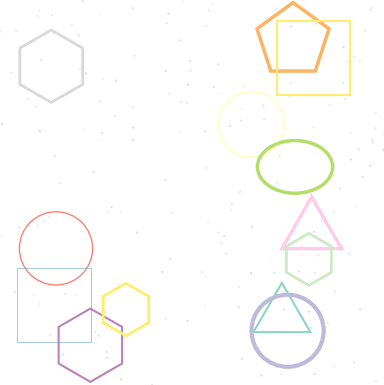[{"shape": "triangle", "thickness": 1.5, "radius": 0.43, "center": [0.732, 0.18]}, {"shape": "circle", "thickness": 1, "radius": 0.43, "center": [0.653, 0.677]}, {"shape": "circle", "thickness": 3, "radius": 0.47, "center": [0.747, 0.141]}, {"shape": "circle", "thickness": 1, "radius": 0.48, "center": [0.145, 0.355]}, {"shape": "square", "thickness": 0.5, "radius": 0.48, "center": [0.14, 0.207]}, {"shape": "pentagon", "thickness": 2.5, "radius": 0.49, "center": [0.761, 0.895]}, {"shape": "oval", "thickness": 2.5, "radius": 0.49, "center": [0.766, 0.567]}, {"shape": "triangle", "thickness": 2.5, "radius": 0.45, "center": [0.81, 0.399]}, {"shape": "hexagon", "thickness": 2, "radius": 0.47, "center": [0.133, 0.828]}, {"shape": "hexagon", "thickness": 1.5, "radius": 0.48, "center": [0.235, 0.103]}, {"shape": "hexagon", "thickness": 2, "radius": 0.34, "center": [0.802, 0.326]}, {"shape": "square", "thickness": 1.5, "radius": 0.47, "center": [0.814, 0.849]}, {"shape": "hexagon", "thickness": 2, "radius": 0.34, "center": [0.327, 0.196]}]